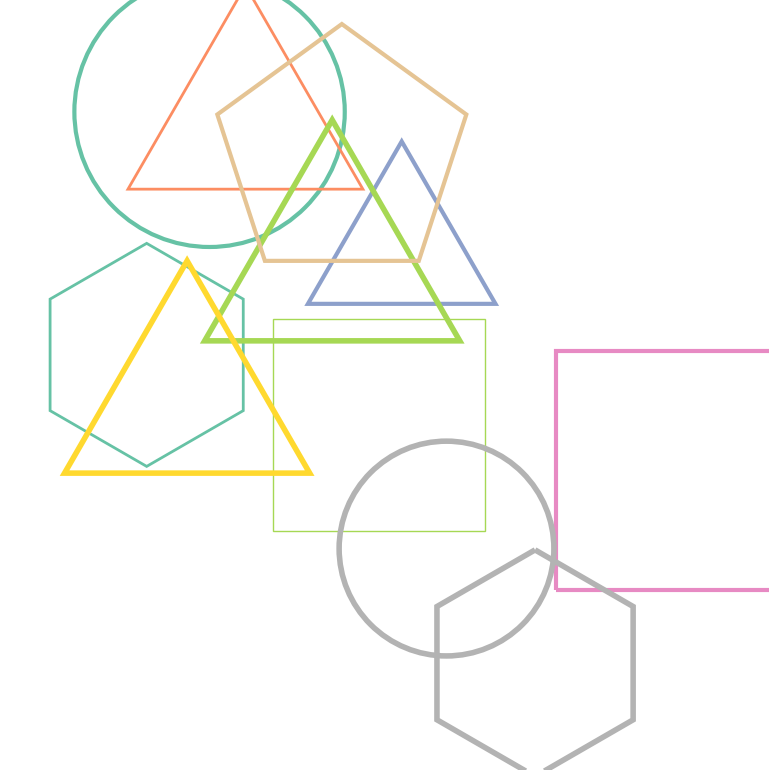[{"shape": "circle", "thickness": 1.5, "radius": 0.88, "center": [0.272, 0.855]}, {"shape": "hexagon", "thickness": 1, "radius": 0.72, "center": [0.19, 0.539]}, {"shape": "triangle", "thickness": 1, "radius": 0.88, "center": [0.319, 0.842]}, {"shape": "triangle", "thickness": 1.5, "radius": 0.7, "center": [0.522, 0.676]}, {"shape": "square", "thickness": 1.5, "radius": 0.78, "center": [0.877, 0.389]}, {"shape": "triangle", "thickness": 2, "radius": 0.96, "center": [0.431, 0.653]}, {"shape": "square", "thickness": 0.5, "radius": 0.69, "center": [0.492, 0.449]}, {"shape": "triangle", "thickness": 2, "radius": 0.92, "center": [0.243, 0.477]}, {"shape": "pentagon", "thickness": 1.5, "radius": 0.85, "center": [0.444, 0.799]}, {"shape": "hexagon", "thickness": 2, "radius": 0.74, "center": [0.695, 0.139]}, {"shape": "circle", "thickness": 2, "radius": 0.7, "center": [0.58, 0.288]}]